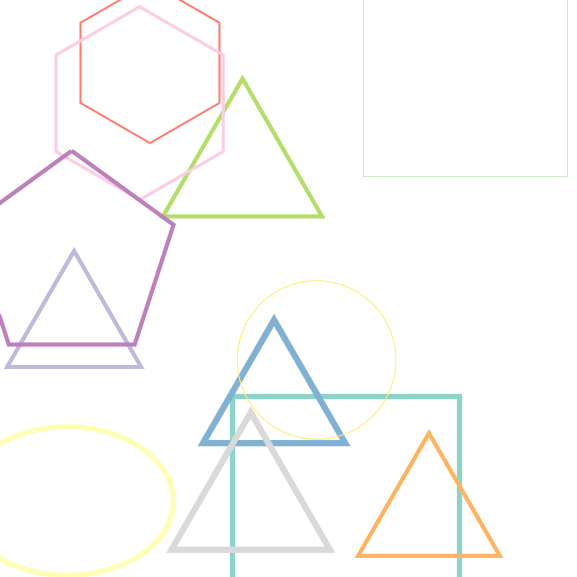[{"shape": "square", "thickness": 2.5, "radius": 0.98, "center": [0.598, 0.117]}, {"shape": "oval", "thickness": 2.5, "radius": 0.92, "center": [0.116, 0.131]}, {"shape": "triangle", "thickness": 2, "radius": 0.67, "center": [0.128, 0.431]}, {"shape": "hexagon", "thickness": 1, "radius": 0.69, "center": [0.26, 0.89]}, {"shape": "triangle", "thickness": 3, "radius": 0.71, "center": [0.475, 0.303]}, {"shape": "triangle", "thickness": 2, "radius": 0.71, "center": [0.743, 0.107]}, {"shape": "triangle", "thickness": 2, "radius": 0.8, "center": [0.42, 0.704]}, {"shape": "hexagon", "thickness": 1.5, "radius": 0.84, "center": [0.242, 0.82]}, {"shape": "triangle", "thickness": 3, "radius": 0.79, "center": [0.434, 0.126]}, {"shape": "pentagon", "thickness": 2, "radius": 0.93, "center": [0.124, 0.553]}, {"shape": "square", "thickness": 0.5, "radius": 0.88, "center": [0.805, 0.871]}, {"shape": "circle", "thickness": 0.5, "radius": 0.69, "center": [0.548, 0.376]}]